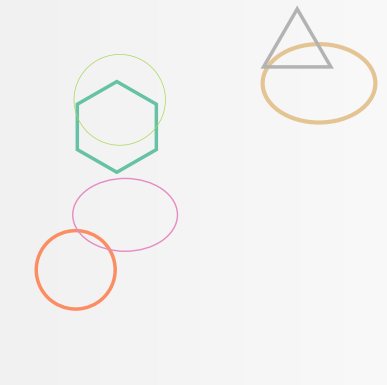[{"shape": "hexagon", "thickness": 2.5, "radius": 0.59, "center": [0.302, 0.67]}, {"shape": "circle", "thickness": 2.5, "radius": 0.51, "center": [0.195, 0.299]}, {"shape": "oval", "thickness": 1, "radius": 0.68, "center": [0.323, 0.442]}, {"shape": "circle", "thickness": 0.5, "radius": 0.59, "center": [0.309, 0.741]}, {"shape": "oval", "thickness": 3, "radius": 0.73, "center": [0.823, 0.784]}, {"shape": "triangle", "thickness": 2.5, "radius": 0.5, "center": [0.767, 0.876]}]